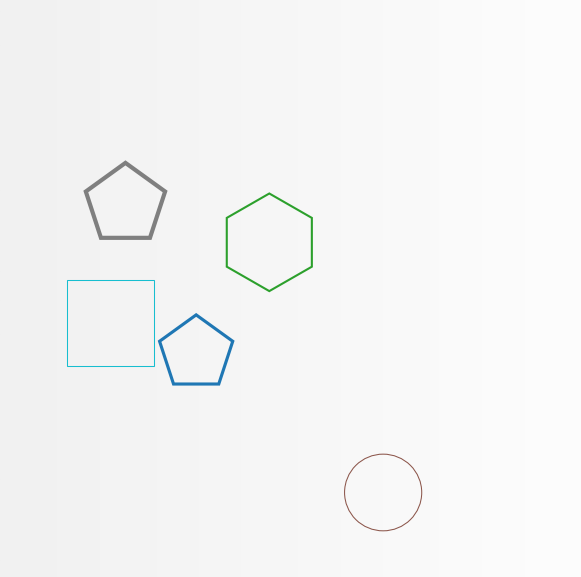[{"shape": "pentagon", "thickness": 1.5, "radius": 0.33, "center": [0.337, 0.388]}, {"shape": "hexagon", "thickness": 1, "radius": 0.42, "center": [0.463, 0.58]}, {"shape": "circle", "thickness": 0.5, "radius": 0.33, "center": [0.659, 0.146]}, {"shape": "pentagon", "thickness": 2, "radius": 0.36, "center": [0.216, 0.645]}, {"shape": "square", "thickness": 0.5, "radius": 0.37, "center": [0.191, 0.44]}]